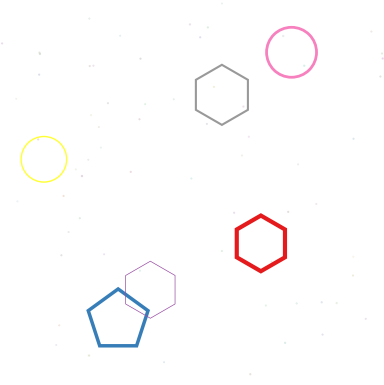[{"shape": "hexagon", "thickness": 3, "radius": 0.36, "center": [0.678, 0.368]}, {"shape": "pentagon", "thickness": 2.5, "radius": 0.41, "center": [0.307, 0.168]}, {"shape": "hexagon", "thickness": 0.5, "radius": 0.37, "center": [0.391, 0.247]}, {"shape": "circle", "thickness": 1, "radius": 0.3, "center": [0.114, 0.586]}, {"shape": "circle", "thickness": 2, "radius": 0.32, "center": [0.757, 0.864]}, {"shape": "hexagon", "thickness": 1.5, "radius": 0.39, "center": [0.576, 0.754]}]